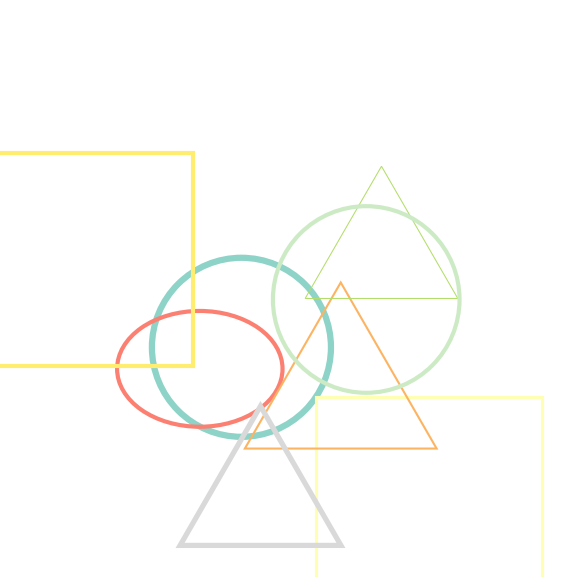[{"shape": "circle", "thickness": 3, "radius": 0.78, "center": [0.418, 0.398]}, {"shape": "square", "thickness": 1.5, "radius": 0.98, "center": [0.743, 0.117]}, {"shape": "oval", "thickness": 2, "radius": 0.72, "center": [0.346, 0.36]}, {"shape": "triangle", "thickness": 1, "radius": 0.96, "center": [0.59, 0.318]}, {"shape": "triangle", "thickness": 0.5, "radius": 0.76, "center": [0.661, 0.559]}, {"shape": "triangle", "thickness": 2.5, "radius": 0.8, "center": [0.451, 0.135]}, {"shape": "circle", "thickness": 2, "radius": 0.81, "center": [0.634, 0.481]}, {"shape": "square", "thickness": 2, "radius": 0.92, "center": [0.151, 0.55]}]